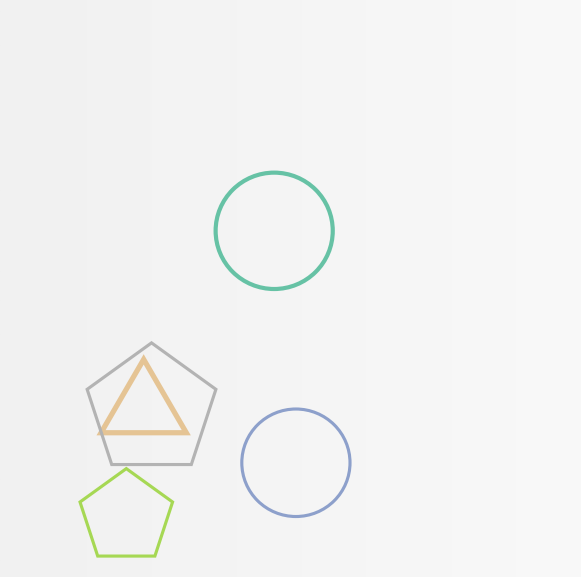[{"shape": "circle", "thickness": 2, "radius": 0.5, "center": [0.472, 0.599]}, {"shape": "circle", "thickness": 1.5, "radius": 0.47, "center": [0.509, 0.198]}, {"shape": "pentagon", "thickness": 1.5, "radius": 0.42, "center": [0.217, 0.104]}, {"shape": "triangle", "thickness": 2.5, "radius": 0.42, "center": [0.247, 0.292]}, {"shape": "pentagon", "thickness": 1.5, "radius": 0.58, "center": [0.261, 0.289]}]